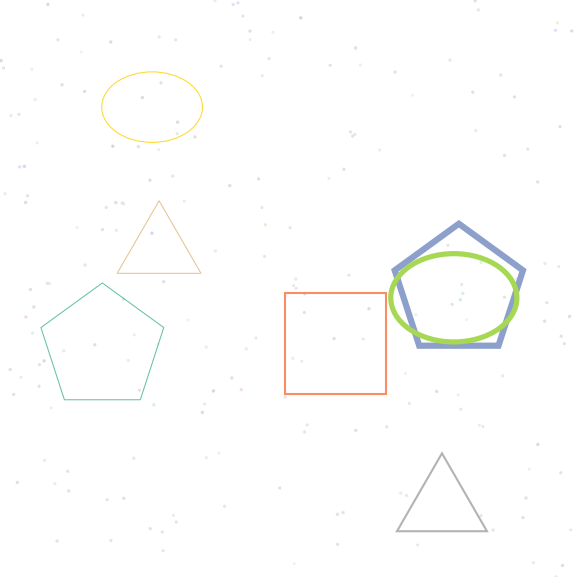[{"shape": "pentagon", "thickness": 0.5, "radius": 0.56, "center": [0.177, 0.397]}, {"shape": "square", "thickness": 1, "radius": 0.44, "center": [0.581, 0.404]}, {"shape": "pentagon", "thickness": 3, "radius": 0.58, "center": [0.795, 0.495]}, {"shape": "oval", "thickness": 2.5, "radius": 0.55, "center": [0.786, 0.483]}, {"shape": "oval", "thickness": 0.5, "radius": 0.44, "center": [0.263, 0.814]}, {"shape": "triangle", "thickness": 0.5, "radius": 0.42, "center": [0.275, 0.568]}, {"shape": "triangle", "thickness": 1, "radius": 0.45, "center": [0.765, 0.124]}]